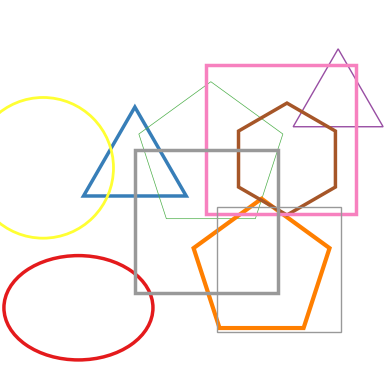[{"shape": "oval", "thickness": 2.5, "radius": 0.97, "center": [0.204, 0.201]}, {"shape": "triangle", "thickness": 2.5, "radius": 0.77, "center": [0.35, 0.568]}, {"shape": "pentagon", "thickness": 0.5, "radius": 0.98, "center": [0.548, 0.591]}, {"shape": "triangle", "thickness": 1, "radius": 0.67, "center": [0.878, 0.738]}, {"shape": "pentagon", "thickness": 3, "radius": 0.93, "center": [0.679, 0.298]}, {"shape": "circle", "thickness": 2, "radius": 0.91, "center": [0.112, 0.564]}, {"shape": "hexagon", "thickness": 2.5, "radius": 0.73, "center": [0.745, 0.587]}, {"shape": "square", "thickness": 2.5, "radius": 0.97, "center": [0.73, 0.638]}, {"shape": "square", "thickness": 2.5, "radius": 0.93, "center": [0.537, 0.426]}, {"shape": "square", "thickness": 1, "radius": 0.81, "center": [0.724, 0.299]}]